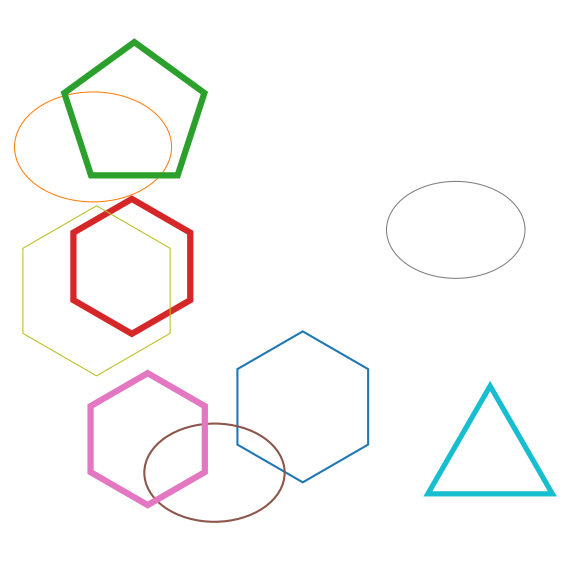[{"shape": "hexagon", "thickness": 1, "radius": 0.65, "center": [0.524, 0.295]}, {"shape": "oval", "thickness": 0.5, "radius": 0.68, "center": [0.161, 0.745]}, {"shape": "pentagon", "thickness": 3, "radius": 0.64, "center": [0.233, 0.799]}, {"shape": "hexagon", "thickness": 3, "radius": 0.58, "center": [0.228, 0.538]}, {"shape": "oval", "thickness": 1, "radius": 0.61, "center": [0.371, 0.181]}, {"shape": "hexagon", "thickness": 3, "radius": 0.57, "center": [0.256, 0.239]}, {"shape": "oval", "thickness": 0.5, "radius": 0.6, "center": [0.789, 0.601]}, {"shape": "hexagon", "thickness": 0.5, "radius": 0.74, "center": [0.167, 0.496]}, {"shape": "triangle", "thickness": 2.5, "radius": 0.62, "center": [0.849, 0.206]}]